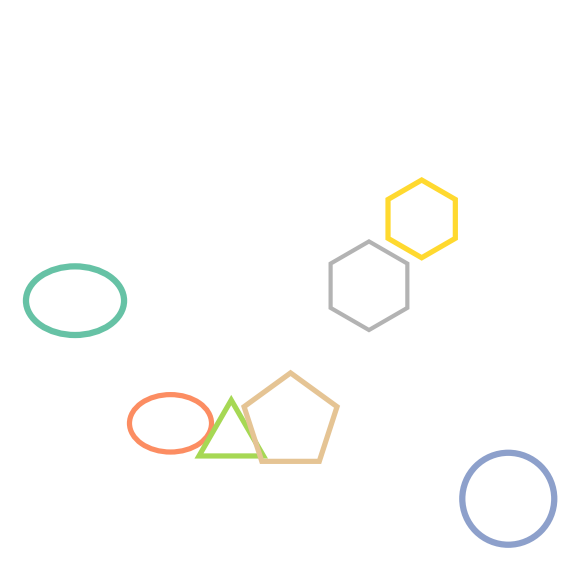[{"shape": "oval", "thickness": 3, "radius": 0.42, "center": [0.13, 0.478]}, {"shape": "oval", "thickness": 2.5, "radius": 0.36, "center": [0.295, 0.266]}, {"shape": "circle", "thickness": 3, "radius": 0.4, "center": [0.88, 0.135]}, {"shape": "triangle", "thickness": 2.5, "radius": 0.32, "center": [0.4, 0.242]}, {"shape": "hexagon", "thickness": 2.5, "radius": 0.34, "center": [0.73, 0.62]}, {"shape": "pentagon", "thickness": 2.5, "radius": 0.42, "center": [0.503, 0.269]}, {"shape": "hexagon", "thickness": 2, "radius": 0.38, "center": [0.639, 0.504]}]